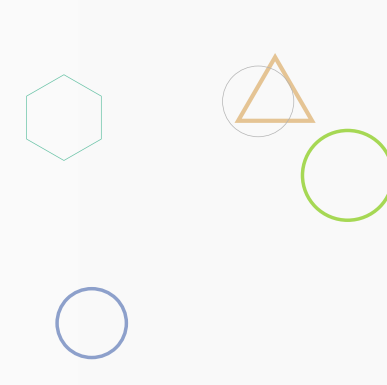[{"shape": "hexagon", "thickness": 0.5, "radius": 0.56, "center": [0.165, 0.695]}, {"shape": "circle", "thickness": 2.5, "radius": 0.45, "center": [0.237, 0.161]}, {"shape": "circle", "thickness": 2.5, "radius": 0.58, "center": [0.897, 0.545]}, {"shape": "triangle", "thickness": 3, "radius": 0.55, "center": [0.71, 0.741]}, {"shape": "circle", "thickness": 0.5, "radius": 0.46, "center": [0.666, 0.737]}]